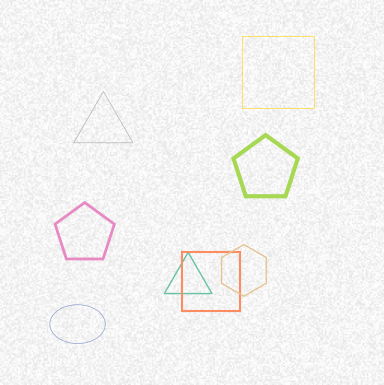[{"shape": "triangle", "thickness": 1, "radius": 0.36, "center": [0.489, 0.273]}, {"shape": "square", "thickness": 1.5, "radius": 0.38, "center": [0.548, 0.269]}, {"shape": "oval", "thickness": 0.5, "radius": 0.36, "center": [0.201, 0.158]}, {"shape": "pentagon", "thickness": 2, "radius": 0.4, "center": [0.22, 0.393]}, {"shape": "pentagon", "thickness": 3, "radius": 0.44, "center": [0.69, 0.561]}, {"shape": "square", "thickness": 0.5, "radius": 0.47, "center": [0.723, 0.814]}, {"shape": "hexagon", "thickness": 1, "radius": 0.34, "center": [0.633, 0.298]}, {"shape": "triangle", "thickness": 0.5, "radius": 0.44, "center": [0.269, 0.674]}]